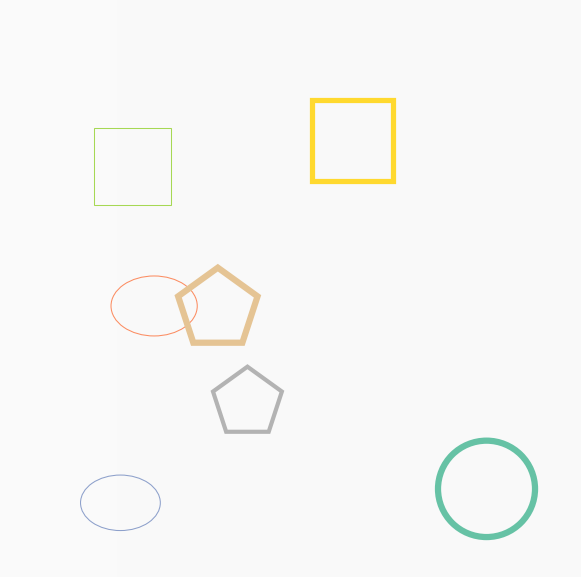[{"shape": "circle", "thickness": 3, "radius": 0.42, "center": [0.837, 0.153]}, {"shape": "oval", "thickness": 0.5, "radius": 0.37, "center": [0.265, 0.469]}, {"shape": "oval", "thickness": 0.5, "radius": 0.34, "center": [0.207, 0.128]}, {"shape": "square", "thickness": 0.5, "radius": 0.33, "center": [0.228, 0.711]}, {"shape": "square", "thickness": 2.5, "radius": 0.35, "center": [0.607, 0.756]}, {"shape": "pentagon", "thickness": 3, "radius": 0.36, "center": [0.375, 0.464]}, {"shape": "pentagon", "thickness": 2, "radius": 0.31, "center": [0.426, 0.302]}]